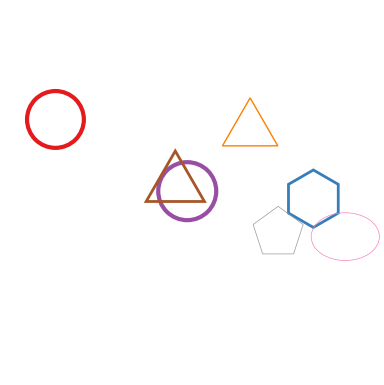[{"shape": "circle", "thickness": 3, "radius": 0.37, "center": [0.144, 0.69]}, {"shape": "hexagon", "thickness": 2, "radius": 0.37, "center": [0.814, 0.484]}, {"shape": "circle", "thickness": 3, "radius": 0.38, "center": [0.486, 0.503]}, {"shape": "triangle", "thickness": 1, "radius": 0.41, "center": [0.65, 0.663]}, {"shape": "triangle", "thickness": 2, "radius": 0.44, "center": [0.455, 0.52]}, {"shape": "oval", "thickness": 0.5, "radius": 0.44, "center": [0.897, 0.385]}, {"shape": "pentagon", "thickness": 0.5, "radius": 0.34, "center": [0.722, 0.396]}]